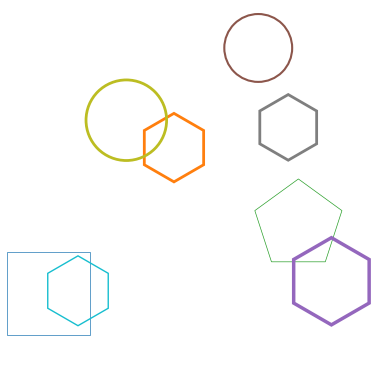[{"shape": "square", "thickness": 0.5, "radius": 0.54, "center": [0.126, 0.239]}, {"shape": "hexagon", "thickness": 2, "radius": 0.44, "center": [0.452, 0.617]}, {"shape": "pentagon", "thickness": 0.5, "radius": 0.59, "center": [0.775, 0.416]}, {"shape": "hexagon", "thickness": 2.5, "radius": 0.57, "center": [0.861, 0.269]}, {"shape": "circle", "thickness": 1.5, "radius": 0.44, "center": [0.671, 0.875]}, {"shape": "hexagon", "thickness": 2, "radius": 0.43, "center": [0.749, 0.669]}, {"shape": "circle", "thickness": 2, "radius": 0.52, "center": [0.328, 0.688]}, {"shape": "hexagon", "thickness": 1, "radius": 0.45, "center": [0.203, 0.245]}]